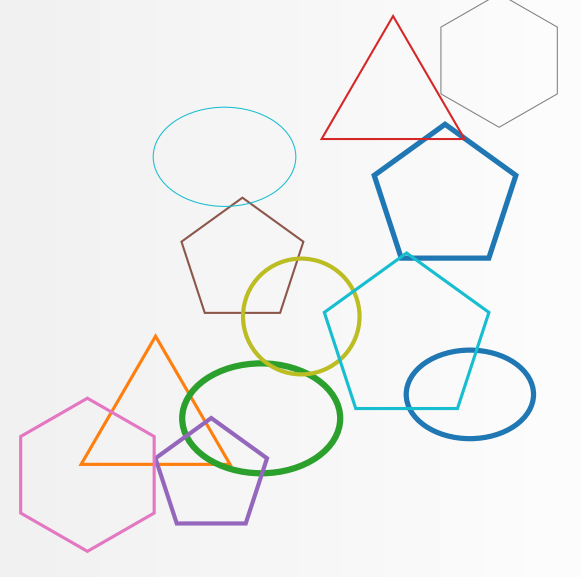[{"shape": "pentagon", "thickness": 2.5, "radius": 0.64, "center": [0.766, 0.656]}, {"shape": "oval", "thickness": 2.5, "radius": 0.55, "center": [0.808, 0.316]}, {"shape": "triangle", "thickness": 1.5, "radius": 0.74, "center": [0.268, 0.269]}, {"shape": "oval", "thickness": 3, "radius": 0.68, "center": [0.449, 0.275]}, {"shape": "triangle", "thickness": 1, "radius": 0.71, "center": [0.676, 0.829]}, {"shape": "pentagon", "thickness": 2, "radius": 0.5, "center": [0.363, 0.174]}, {"shape": "pentagon", "thickness": 1, "radius": 0.55, "center": [0.417, 0.547]}, {"shape": "hexagon", "thickness": 1.5, "radius": 0.66, "center": [0.15, 0.177]}, {"shape": "hexagon", "thickness": 0.5, "radius": 0.58, "center": [0.859, 0.894]}, {"shape": "circle", "thickness": 2, "radius": 0.5, "center": [0.518, 0.451]}, {"shape": "pentagon", "thickness": 1.5, "radius": 0.74, "center": [0.7, 0.412]}, {"shape": "oval", "thickness": 0.5, "radius": 0.61, "center": [0.386, 0.728]}]